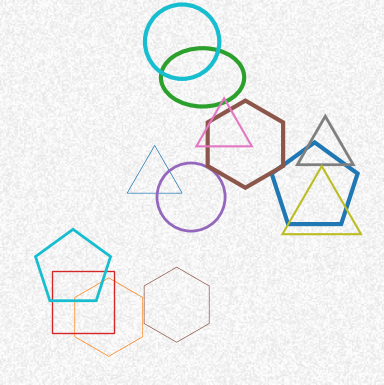[{"shape": "pentagon", "thickness": 3, "radius": 0.59, "center": [0.817, 0.513]}, {"shape": "triangle", "thickness": 0.5, "radius": 0.41, "center": [0.402, 0.54]}, {"shape": "hexagon", "thickness": 0.5, "radius": 0.51, "center": [0.282, 0.176]}, {"shape": "oval", "thickness": 3, "radius": 0.54, "center": [0.526, 0.799]}, {"shape": "square", "thickness": 1, "radius": 0.4, "center": [0.215, 0.216]}, {"shape": "circle", "thickness": 2, "radius": 0.44, "center": [0.496, 0.488]}, {"shape": "hexagon", "thickness": 3, "radius": 0.57, "center": [0.637, 0.626]}, {"shape": "hexagon", "thickness": 0.5, "radius": 0.49, "center": [0.459, 0.209]}, {"shape": "triangle", "thickness": 1.5, "radius": 0.42, "center": [0.582, 0.662]}, {"shape": "triangle", "thickness": 2, "radius": 0.42, "center": [0.845, 0.614]}, {"shape": "triangle", "thickness": 1.5, "radius": 0.59, "center": [0.836, 0.451]}, {"shape": "pentagon", "thickness": 2, "radius": 0.51, "center": [0.19, 0.302]}, {"shape": "circle", "thickness": 3, "radius": 0.48, "center": [0.473, 0.892]}]